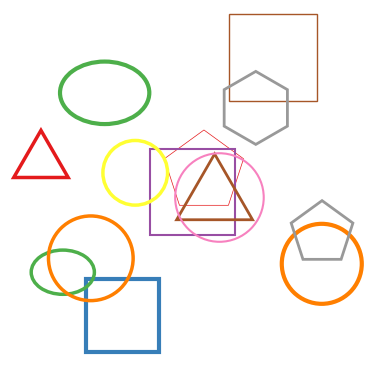[{"shape": "triangle", "thickness": 2.5, "radius": 0.41, "center": [0.106, 0.58]}, {"shape": "pentagon", "thickness": 0.5, "radius": 0.54, "center": [0.53, 0.554]}, {"shape": "square", "thickness": 3, "radius": 0.48, "center": [0.319, 0.181]}, {"shape": "oval", "thickness": 2.5, "radius": 0.41, "center": [0.163, 0.293]}, {"shape": "oval", "thickness": 3, "radius": 0.58, "center": [0.272, 0.759]}, {"shape": "square", "thickness": 1.5, "radius": 0.56, "center": [0.5, 0.502]}, {"shape": "circle", "thickness": 3, "radius": 0.52, "center": [0.836, 0.315]}, {"shape": "circle", "thickness": 2.5, "radius": 0.55, "center": [0.236, 0.329]}, {"shape": "circle", "thickness": 2.5, "radius": 0.42, "center": [0.351, 0.551]}, {"shape": "triangle", "thickness": 2, "radius": 0.57, "center": [0.557, 0.486]}, {"shape": "square", "thickness": 1, "radius": 0.57, "center": [0.709, 0.851]}, {"shape": "circle", "thickness": 1.5, "radius": 0.58, "center": [0.57, 0.487]}, {"shape": "pentagon", "thickness": 2, "radius": 0.42, "center": [0.836, 0.395]}, {"shape": "hexagon", "thickness": 2, "radius": 0.47, "center": [0.664, 0.72]}]